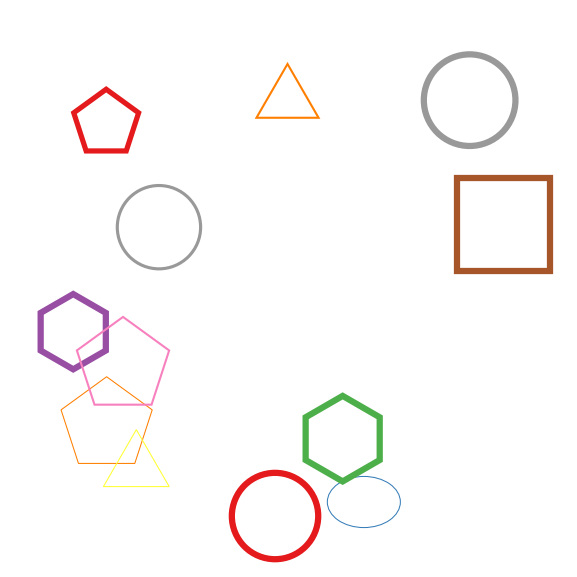[{"shape": "circle", "thickness": 3, "radius": 0.37, "center": [0.476, 0.106]}, {"shape": "pentagon", "thickness": 2.5, "radius": 0.3, "center": [0.184, 0.786]}, {"shape": "oval", "thickness": 0.5, "radius": 0.32, "center": [0.63, 0.13]}, {"shape": "hexagon", "thickness": 3, "radius": 0.37, "center": [0.593, 0.24]}, {"shape": "hexagon", "thickness": 3, "radius": 0.33, "center": [0.127, 0.425]}, {"shape": "triangle", "thickness": 1, "radius": 0.31, "center": [0.498, 0.826]}, {"shape": "pentagon", "thickness": 0.5, "radius": 0.41, "center": [0.185, 0.264]}, {"shape": "triangle", "thickness": 0.5, "radius": 0.33, "center": [0.236, 0.189]}, {"shape": "square", "thickness": 3, "radius": 0.4, "center": [0.871, 0.611]}, {"shape": "pentagon", "thickness": 1, "radius": 0.42, "center": [0.213, 0.366]}, {"shape": "circle", "thickness": 3, "radius": 0.4, "center": [0.813, 0.826]}, {"shape": "circle", "thickness": 1.5, "radius": 0.36, "center": [0.275, 0.606]}]